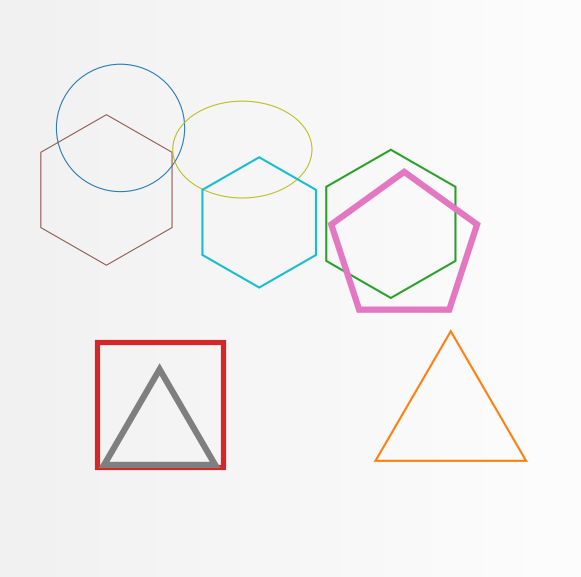[{"shape": "circle", "thickness": 0.5, "radius": 0.55, "center": [0.207, 0.778]}, {"shape": "triangle", "thickness": 1, "radius": 0.75, "center": [0.776, 0.276]}, {"shape": "hexagon", "thickness": 1, "radius": 0.64, "center": [0.672, 0.612]}, {"shape": "square", "thickness": 2.5, "radius": 0.54, "center": [0.275, 0.299]}, {"shape": "hexagon", "thickness": 0.5, "radius": 0.65, "center": [0.183, 0.67]}, {"shape": "pentagon", "thickness": 3, "radius": 0.66, "center": [0.695, 0.57]}, {"shape": "triangle", "thickness": 3, "radius": 0.55, "center": [0.275, 0.249]}, {"shape": "oval", "thickness": 0.5, "radius": 0.6, "center": [0.417, 0.74]}, {"shape": "hexagon", "thickness": 1, "radius": 0.56, "center": [0.446, 0.614]}]